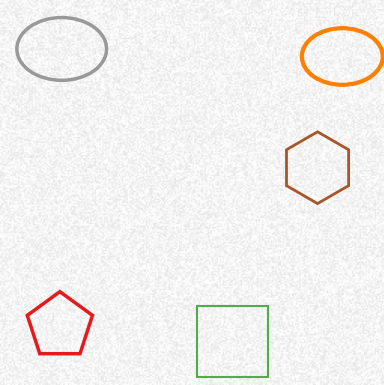[{"shape": "pentagon", "thickness": 2.5, "radius": 0.45, "center": [0.156, 0.153]}, {"shape": "square", "thickness": 1.5, "radius": 0.46, "center": [0.604, 0.113]}, {"shape": "oval", "thickness": 3, "radius": 0.53, "center": [0.889, 0.853]}, {"shape": "hexagon", "thickness": 2, "radius": 0.47, "center": [0.825, 0.564]}, {"shape": "oval", "thickness": 2.5, "radius": 0.58, "center": [0.16, 0.873]}]